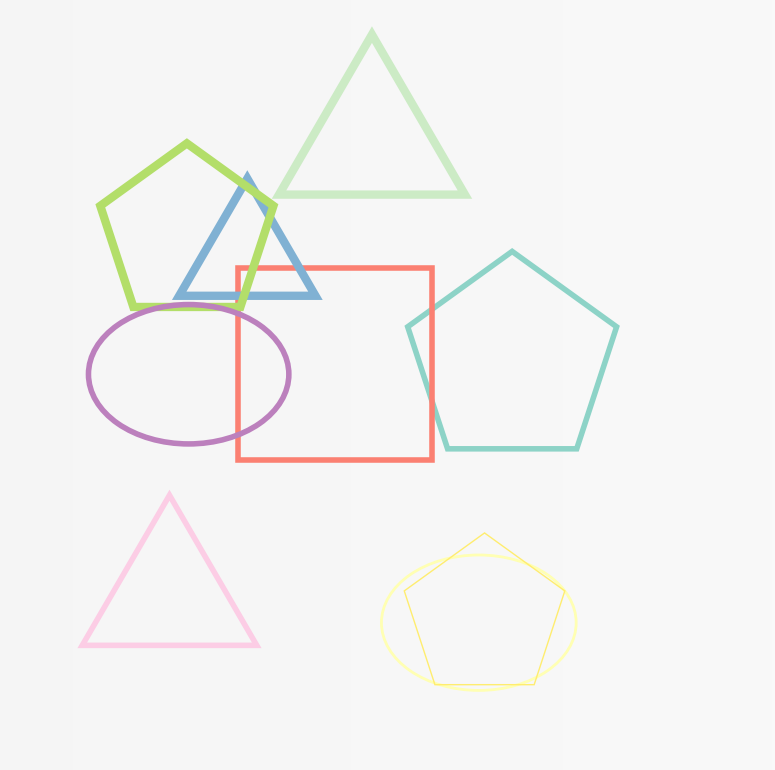[{"shape": "pentagon", "thickness": 2, "radius": 0.71, "center": [0.661, 0.532]}, {"shape": "oval", "thickness": 1, "radius": 0.63, "center": [0.618, 0.191]}, {"shape": "square", "thickness": 2, "radius": 0.62, "center": [0.432, 0.527]}, {"shape": "triangle", "thickness": 3, "radius": 0.51, "center": [0.319, 0.667]}, {"shape": "pentagon", "thickness": 3, "radius": 0.59, "center": [0.241, 0.696]}, {"shape": "triangle", "thickness": 2, "radius": 0.65, "center": [0.219, 0.227]}, {"shape": "oval", "thickness": 2, "radius": 0.65, "center": [0.243, 0.514]}, {"shape": "triangle", "thickness": 3, "radius": 0.69, "center": [0.48, 0.817]}, {"shape": "pentagon", "thickness": 0.5, "radius": 0.54, "center": [0.625, 0.199]}]